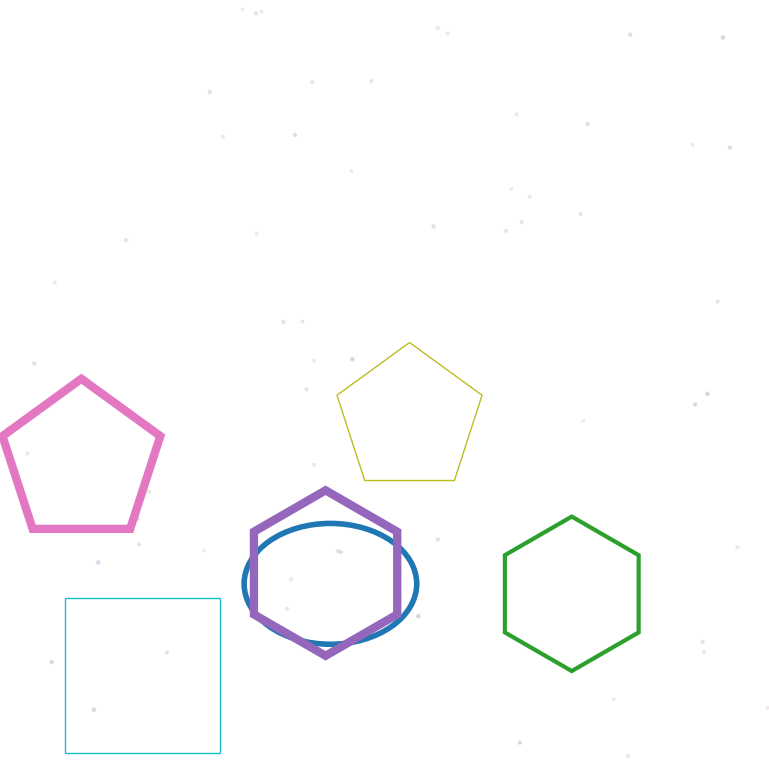[{"shape": "oval", "thickness": 2, "radius": 0.56, "center": [0.429, 0.242]}, {"shape": "hexagon", "thickness": 1.5, "radius": 0.5, "center": [0.743, 0.229]}, {"shape": "hexagon", "thickness": 3, "radius": 0.54, "center": [0.423, 0.256]}, {"shape": "pentagon", "thickness": 3, "radius": 0.54, "center": [0.106, 0.4]}, {"shape": "pentagon", "thickness": 0.5, "radius": 0.5, "center": [0.532, 0.456]}, {"shape": "square", "thickness": 0.5, "radius": 0.5, "center": [0.185, 0.122]}]